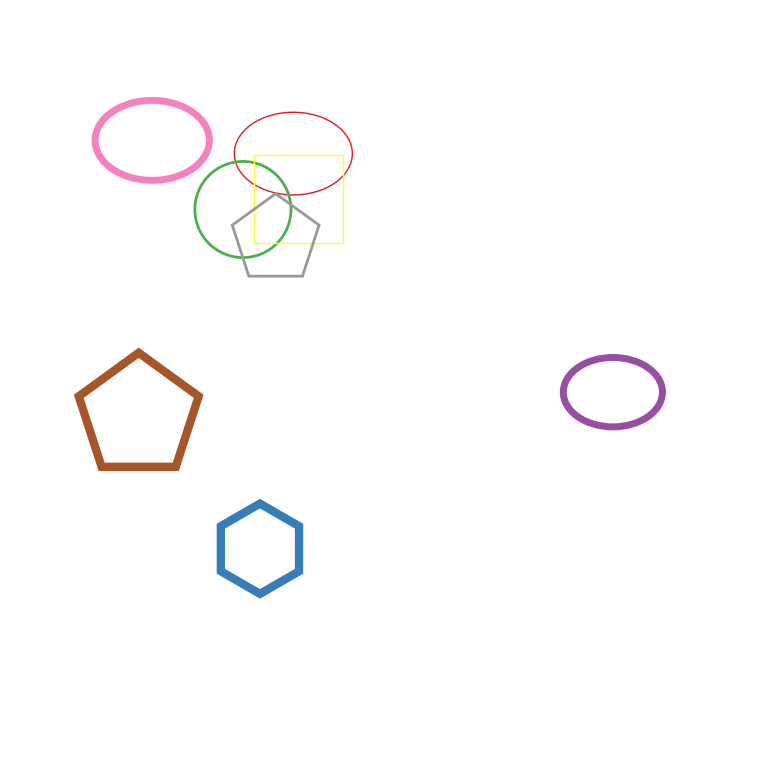[{"shape": "oval", "thickness": 0.5, "radius": 0.38, "center": [0.381, 0.801]}, {"shape": "hexagon", "thickness": 3, "radius": 0.29, "center": [0.338, 0.287]}, {"shape": "circle", "thickness": 1, "radius": 0.31, "center": [0.315, 0.728]}, {"shape": "oval", "thickness": 2.5, "radius": 0.32, "center": [0.796, 0.491]}, {"shape": "square", "thickness": 0.5, "radius": 0.29, "center": [0.388, 0.741]}, {"shape": "pentagon", "thickness": 3, "radius": 0.41, "center": [0.18, 0.46]}, {"shape": "oval", "thickness": 2.5, "radius": 0.37, "center": [0.198, 0.818]}, {"shape": "pentagon", "thickness": 1, "radius": 0.3, "center": [0.358, 0.689]}]